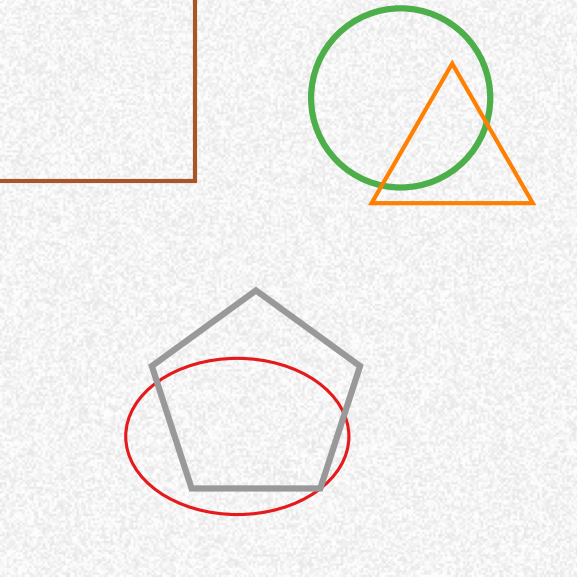[{"shape": "oval", "thickness": 1.5, "radius": 0.97, "center": [0.411, 0.243]}, {"shape": "circle", "thickness": 3, "radius": 0.78, "center": [0.694, 0.83]}, {"shape": "triangle", "thickness": 2, "radius": 0.81, "center": [0.783, 0.728]}, {"shape": "square", "thickness": 2, "radius": 0.96, "center": [0.146, 0.877]}, {"shape": "pentagon", "thickness": 3, "radius": 0.95, "center": [0.443, 0.307]}]